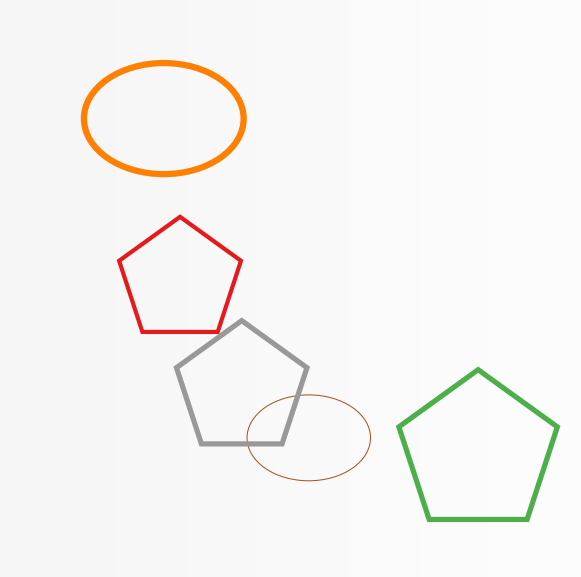[{"shape": "pentagon", "thickness": 2, "radius": 0.55, "center": [0.31, 0.513]}, {"shape": "pentagon", "thickness": 2.5, "radius": 0.72, "center": [0.823, 0.216]}, {"shape": "oval", "thickness": 3, "radius": 0.69, "center": [0.282, 0.794]}, {"shape": "oval", "thickness": 0.5, "radius": 0.53, "center": [0.531, 0.241]}, {"shape": "pentagon", "thickness": 2.5, "radius": 0.59, "center": [0.416, 0.326]}]